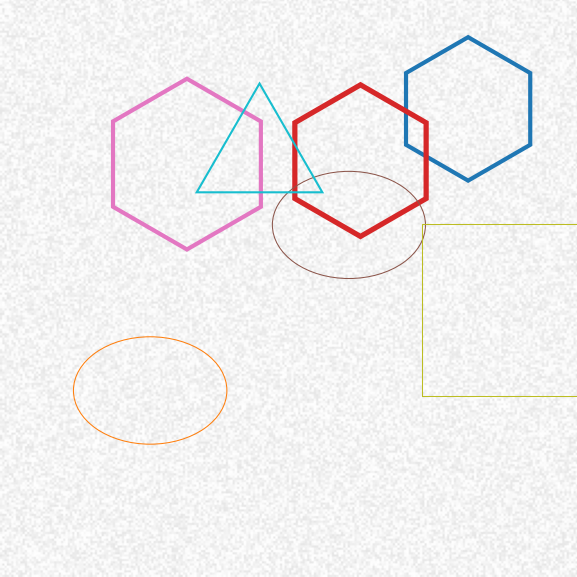[{"shape": "hexagon", "thickness": 2, "radius": 0.62, "center": [0.811, 0.811]}, {"shape": "oval", "thickness": 0.5, "radius": 0.66, "center": [0.26, 0.323]}, {"shape": "hexagon", "thickness": 2.5, "radius": 0.66, "center": [0.624, 0.721]}, {"shape": "oval", "thickness": 0.5, "radius": 0.66, "center": [0.604, 0.61]}, {"shape": "hexagon", "thickness": 2, "radius": 0.74, "center": [0.324, 0.715]}, {"shape": "square", "thickness": 0.5, "radius": 0.74, "center": [0.879, 0.462]}, {"shape": "triangle", "thickness": 1, "radius": 0.63, "center": [0.449, 0.729]}]